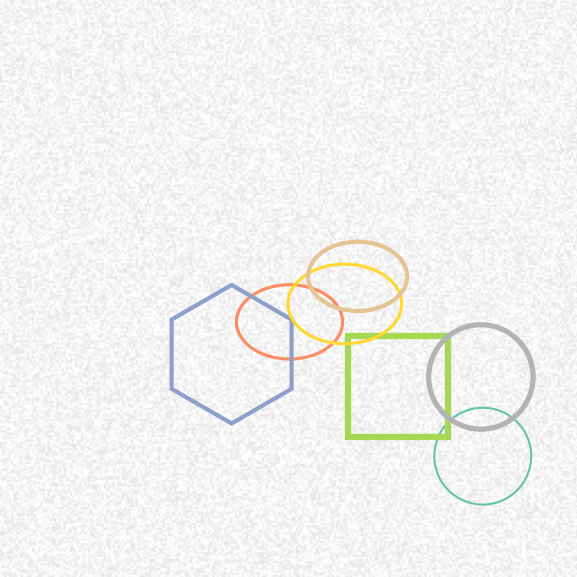[{"shape": "circle", "thickness": 1, "radius": 0.42, "center": [0.836, 0.209]}, {"shape": "oval", "thickness": 1.5, "radius": 0.46, "center": [0.501, 0.442]}, {"shape": "hexagon", "thickness": 2, "radius": 0.6, "center": [0.401, 0.386]}, {"shape": "square", "thickness": 3, "radius": 0.43, "center": [0.689, 0.33]}, {"shape": "oval", "thickness": 1.5, "radius": 0.49, "center": [0.597, 0.473]}, {"shape": "oval", "thickness": 2, "radius": 0.43, "center": [0.619, 0.521]}, {"shape": "circle", "thickness": 2.5, "radius": 0.45, "center": [0.833, 0.346]}]